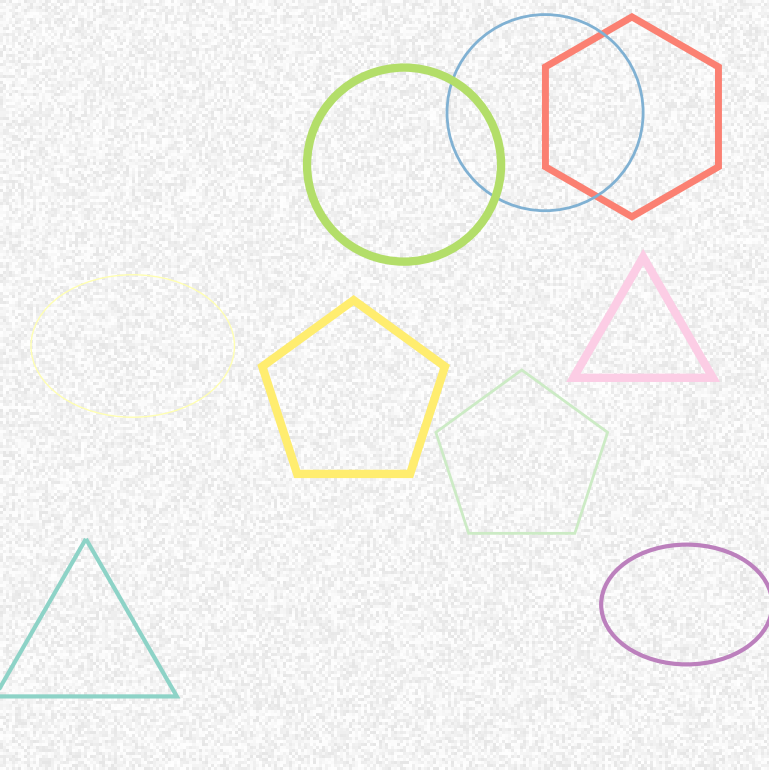[{"shape": "triangle", "thickness": 1.5, "radius": 0.68, "center": [0.112, 0.164]}, {"shape": "oval", "thickness": 0.5, "radius": 0.66, "center": [0.172, 0.551]}, {"shape": "hexagon", "thickness": 2.5, "radius": 0.65, "center": [0.821, 0.848]}, {"shape": "circle", "thickness": 1, "radius": 0.64, "center": [0.708, 0.854]}, {"shape": "circle", "thickness": 3, "radius": 0.63, "center": [0.525, 0.786]}, {"shape": "triangle", "thickness": 3, "radius": 0.52, "center": [0.835, 0.562]}, {"shape": "oval", "thickness": 1.5, "radius": 0.56, "center": [0.892, 0.215]}, {"shape": "pentagon", "thickness": 1, "radius": 0.59, "center": [0.678, 0.402]}, {"shape": "pentagon", "thickness": 3, "radius": 0.62, "center": [0.459, 0.485]}]